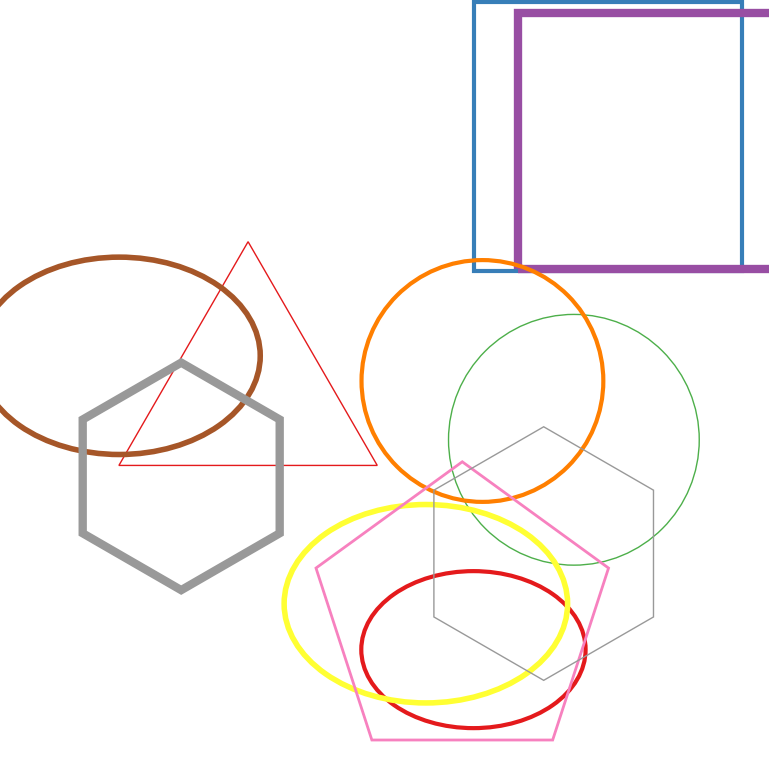[{"shape": "triangle", "thickness": 0.5, "radius": 0.97, "center": [0.322, 0.492]}, {"shape": "oval", "thickness": 1.5, "radius": 0.73, "center": [0.615, 0.156]}, {"shape": "square", "thickness": 1.5, "radius": 0.87, "center": [0.789, 0.823]}, {"shape": "circle", "thickness": 0.5, "radius": 0.81, "center": [0.745, 0.429]}, {"shape": "square", "thickness": 3, "radius": 0.83, "center": [0.839, 0.817]}, {"shape": "circle", "thickness": 1.5, "radius": 0.79, "center": [0.627, 0.505]}, {"shape": "oval", "thickness": 2, "radius": 0.92, "center": [0.553, 0.216]}, {"shape": "oval", "thickness": 2, "radius": 0.92, "center": [0.155, 0.538]}, {"shape": "pentagon", "thickness": 1, "radius": 1.0, "center": [0.6, 0.201]}, {"shape": "hexagon", "thickness": 3, "radius": 0.74, "center": [0.235, 0.381]}, {"shape": "hexagon", "thickness": 0.5, "radius": 0.82, "center": [0.706, 0.281]}]